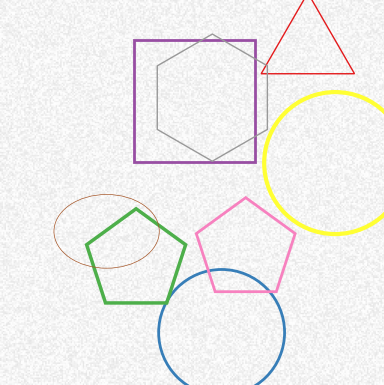[{"shape": "triangle", "thickness": 1, "radius": 0.7, "center": [0.8, 0.878]}, {"shape": "circle", "thickness": 2, "radius": 0.82, "center": [0.576, 0.137]}, {"shape": "pentagon", "thickness": 2.5, "radius": 0.68, "center": [0.354, 0.323]}, {"shape": "square", "thickness": 2, "radius": 0.79, "center": [0.505, 0.738]}, {"shape": "circle", "thickness": 3, "radius": 0.92, "center": [0.871, 0.576]}, {"shape": "oval", "thickness": 0.5, "radius": 0.68, "center": [0.277, 0.399]}, {"shape": "pentagon", "thickness": 2, "radius": 0.68, "center": [0.638, 0.352]}, {"shape": "hexagon", "thickness": 1, "radius": 0.83, "center": [0.551, 0.746]}]